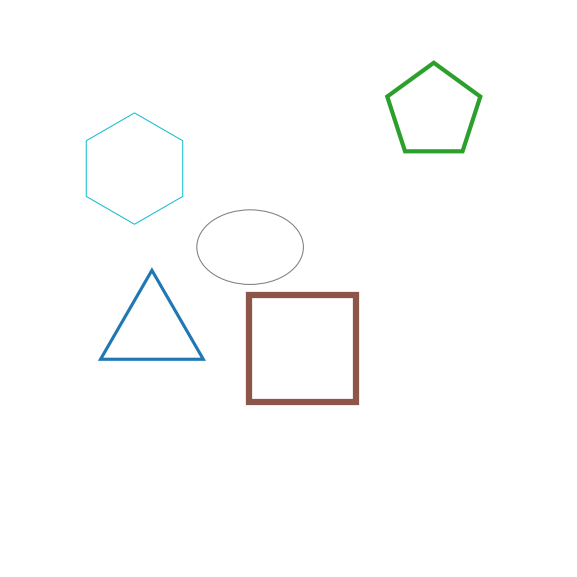[{"shape": "triangle", "thickness": 1.5, "radius": 0.51, "center": [0.263, 0.428]}, {"shape": "pentagon", "thickness": 2, "radius": 0.42, "center": [0.751, 0.806]}, {"shape": "square", "thickness": 3, "radius": 0.46, "center": [0.524, 0.396]}, {"shape": "oval", "thickness": 0.5, "radius": 0.46, "center": [0.433, 0.571]}, {"shape": "hexagon", "thickness": 0.5, "radius": 0.48, "center": [0.233, 0.707]}]